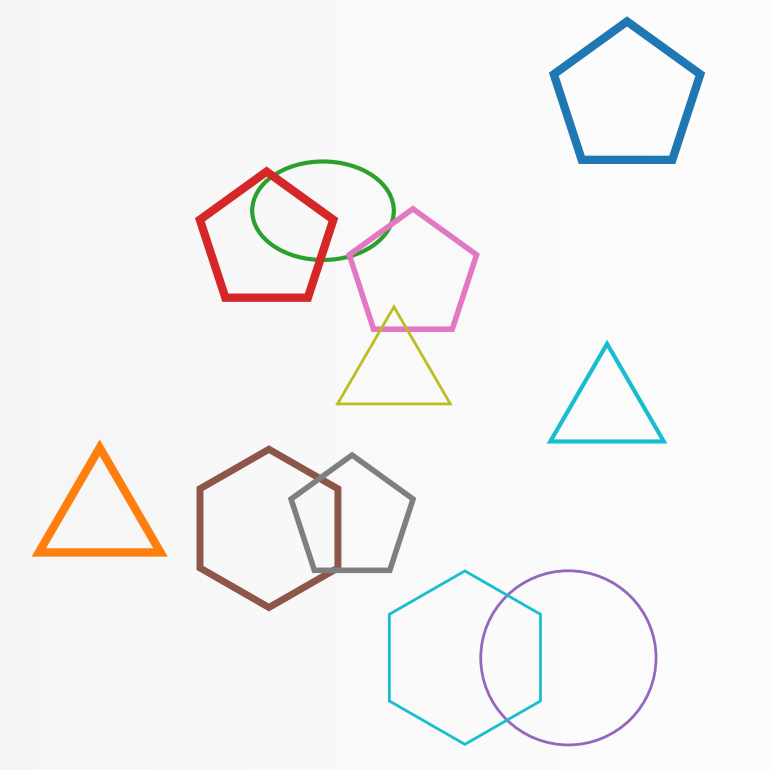[{"shape": "pentagon", "thickness": 3, "radius": 0.5, "center": [0.809, 0.873]}, {"shape": "triangle", "thickness": 3, "radius": 0.45, "center": [0.129, 0.328]}, {"shape": "oval", "thickness": 1.5, "radius": 0.46, "center": [0.417, 0.726]}, {"shape": "pentagon", "thickness": 3, "radius": 0.45, "center": [0.344, 0.687]}, {"shape": "circle", "thickness": 1, "radius": 0.57, "center": [0.733, 0.146]}, {"shape": "hexagon", "thickness": 2.5, "radius": 0.51, "center": [0.347, 0.314]}, {"shape": "pentagon", "thickness": 2, "radius": 0.43, "center": [0.533, 0.642]}, {"shape": "pentagon", "thickness": 2, "radius": 0.41, "center": [0.454, 0.326]}, {"shape": "triangle", "thickness": 1, "radius": 0.42, "center": [0.508, 0.517]}, {"shape": "triangle", "thickness": 1.5, "radius": 0.42, "center": [0.783, 0.469]}, {"shape": "hexagon", "thickness": 1, "radius": 0.56, "center": [0.6, 0.146]}]